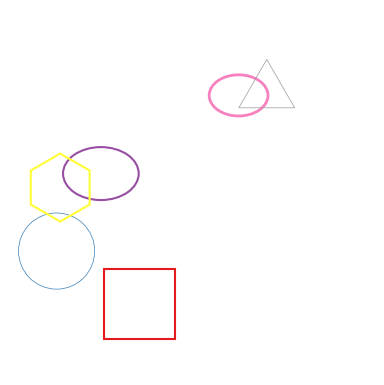[{"shape": "square", "thickness": 1.5, "radius": 0.46, "center": [0.362, 0.21]}, {"shape": "circle", "thickness": 0.5, "radius": 0.49, "center": [0.147, 0.348]}, {"shape": "oval", "thickness": 1.5, "radius": 0.49, "center": [0.262, 0.549]}, {"shape": "hexagon", "thickness": 1.5, "radius": 0.44, "center": [0.156, 0.513]}, {"shape": "oval", "thickness": 2, "radius": 0.38, "center": [0.62, 0.752]}, {"shape": "triangle", "thickness": 0.5, "radius": 0.42, "center": [0.693, 0.762]}]